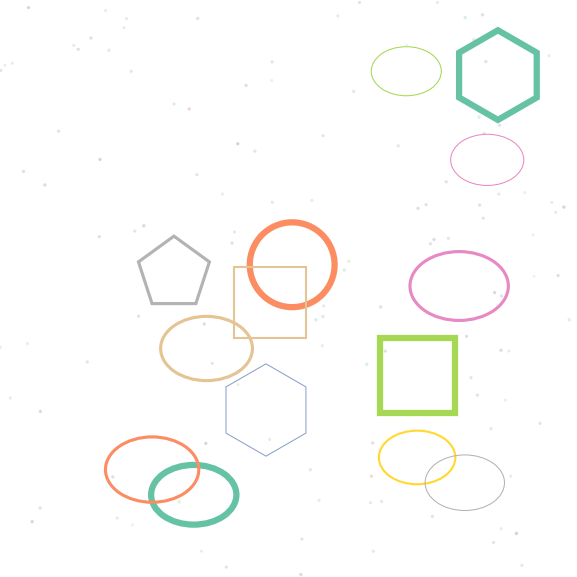[{"shape": "oval", "thickness": 3, "radius": 0.37, "center": [0.336, 0.142]}, {"shape": "hexagon", "thickness": 3, "radius": 0.39, "center": [0.862, 0.869]}, {"shape": "oval", "thickness": 1.5, "radius": 0.4, "center": [0.263, 0.186]}, {"shape": "circle", "thickness": 3, "radius": 0.37, "center": [0.506, 0.541]}, {"shape": "hexagon", "thickness": 0.5, "radius": 0.4, "center": [0.461, 0.289]}, {"shape": "oval", "thickness": 0.5, "radius": 0.32, "center": [0.844, 0.722]}, {"shape": "oval", "thickness": 1.5, "radius": 0.43, "center": [0.795, 0.504]}, {"shape": "square", "thickness": 3, "radius": 0.33, "center": [0.723, 0.349]}, {"shape": "oval", "thickness": 0.5, "radius": 0.3, "center": [0.704, 0.876]}, {"shape": "oval", "thickness": 1, "radius": 0.33, "center": [0.722, 0.207]}, {"shape": "oval", "thickness": 1.5, "radius": 0.4, "center": [0.358, 0.396]}, {"shape": "square", "thickness": 1, "radius": 0.31, "center": [0.467, 0.475]}, {"shape": "oval", "thickness": 0.5, "radius": 0.34, "center": [0.805, 0.163]}, {"shape": "pentagon", "thickness": 1.5, "radius": 0.32, "center": [0.301, 0.526]}]